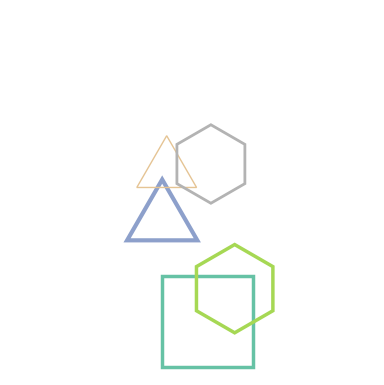[{"shape": "square", "thickness": 2.5, "radius": 0.59, "center": [0.539, 0.165]}, {"shape": "triangle", "thickness": 3, "radius": 0.53, "center": [0.421, 0.428]}, {"shape": "hexagon", "thickness": 2.5, "radius": 0.57, "center": [0.61, 0.25]}, {"shape": "triangle", "thickness": 1, "radius": 0.45, "center": [0.433, 0.558]}, {"shape": "hexagon", "thickness": 2, "radius": 0.51, "center": [0.548, 0.574]}]